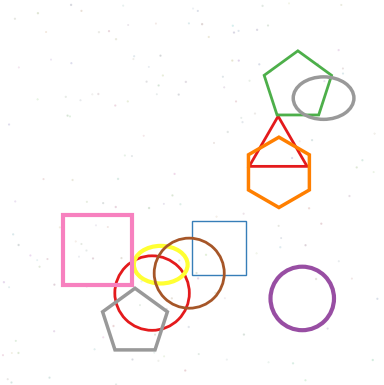[{"shape": "circle", "thickness": 2, "radius": 0.48, "center": [0.395, 0.239]}, {"shape": "triangle", "thickness": 2, "radius": 0.43, "center": [0.722, 0.611]}, {"shape": "square", "thickness": 1, "radius": 0.35, "center": [0.569, 0.356]}, {"shape": "pentagon", "thickness": 2, "radius": 0.46, "center": [0.774, 0.776]}, {"shape": "circle", "thickness": 3, "radius": 0.41, "center": [0.785, 0.225]}, {"shape": "hexagon", "thickness": 2.5, "radius": 0.46, "center": [0.724, 0.552]}, {"shape": "oval", "thickness": 3, "radius": 0.35, "center": [0.418, 0.313]}, {"shape": "circle", "thickness": 2, "radius": 0.45, "center": [0.491, 0.29]}, {"shape": "square", "thickness": 3, "radius": 0.45, "center": [0.253, 0.351]}, {"shape": "pentagon", "thickness": 2.5, "radius": 0.44, "center": [0.351, 0.163]}, {"shape": "oval", "thickness": 2.5, "radius": 0.39, "center": [0.84, 0.745]}]